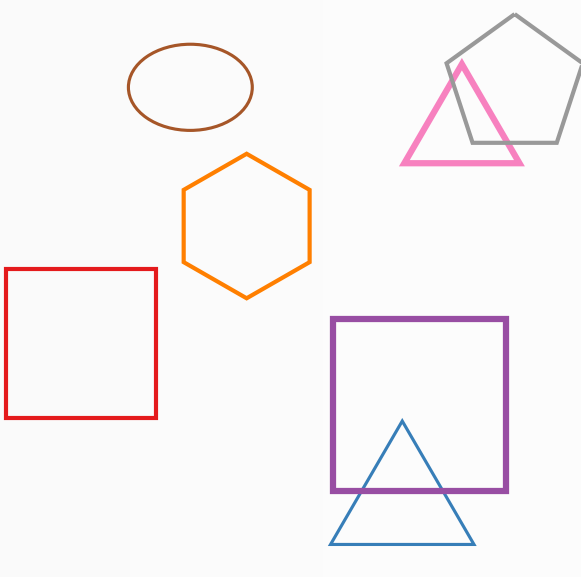[{"shape": "square", "thickness": 2, "radius": 0.64, "center": [0.139, 0.404]}, {"shape": "triangle", "thickness": 1.5, "radius": 0.71, "center": [0.692, 0.128]}, {"shape": "square", "thickness": 3, "radius": 0.74, "center": [0.722, 0.298]}, {"shape": "hexagon", "thickness": 2, "radius": 0.63, "center": [0.424, 0.608]}, {"shape": "oval", "thickness": 1.5, "radius": 0.53, "center": [0.327, 0.848]}, {"shape": "triangle", "thickness": 3, "radius": 0.57, "center": [0.795, 0.774]}, {"shape": "pentagon", "thickness": 2, "radius": 0.62, "center": [0.885, 0.852]}]